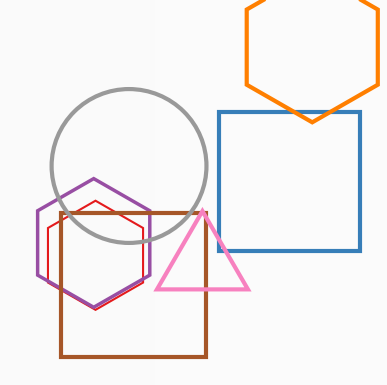[{"shape": "hexagon", "thickness": 1.5, "radius": 0.71, "center": [0.246, 0.337]}, {"shape": "square", "thickness": 3, "radius": 0.91, "center": [0.747, 0.528]}, {"shape": "hexagon", "thickness": 2.5, "radius": 0.84, "center": [0.242, 0.369]}, {"shape": "hexagon", "thickness": 3, "radius": 0.98, "center": [0.806, 0.878]}, {"shape": "square", "thickness": 3, "radius": 0.94, "center": [0.345, 0.26]}, {"shape": "triangle", "thickness": 3, "radius": 0.68, "center": [0.522, 0.316]}, {"shape": "circle", "thickness": 3, "radius": 1.0, "center": [0.333, 0.569]}]